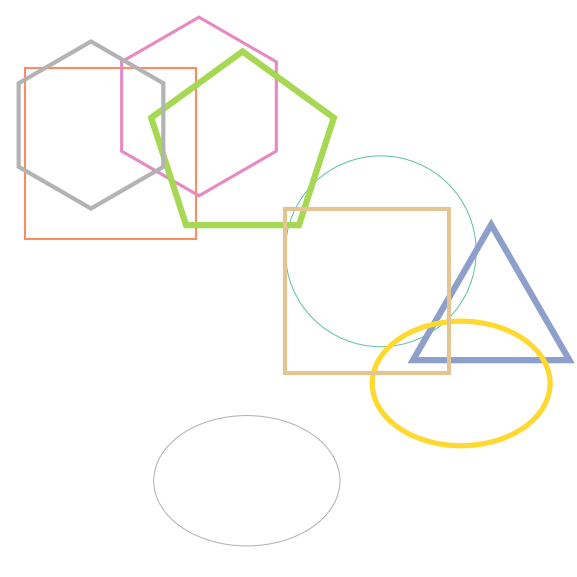[{"shape": "circle", "thickness": 0.5, "radius": 0.83, "center": [0.659, 0.564]}, {"shape": "square", "thickness": 1, "radius": 0.74, "center": [0.191, 0.733]}, {"shape": "triangle", "thickness": 3, "radius": 0.78, "center": [0.851, 0.454]}, {"shape": "hexagon", "thickness": 1.5, "radius": 0.77, "center": [0.345, 0.815]}, {"shape": "pentagon", "thickness": 3, "radius": 0.83, "center": [0.42, 0.744]}, {"shape": "oval", "thickness": 2.5, "radius": 0.77, "center": [0.798, 0.335]}, {"shape": "square", "thickness": 2, "radius": 0.71, "center": [0.636, 0.495]}, {"shape": "hexagon", "thickness": 2, "radius": 0.72, "center": [0.158, 0.783]}, {"shape": "oval", "thickness": 0.5, "radius": 0.81, "center": [0.427, 0.167]}]